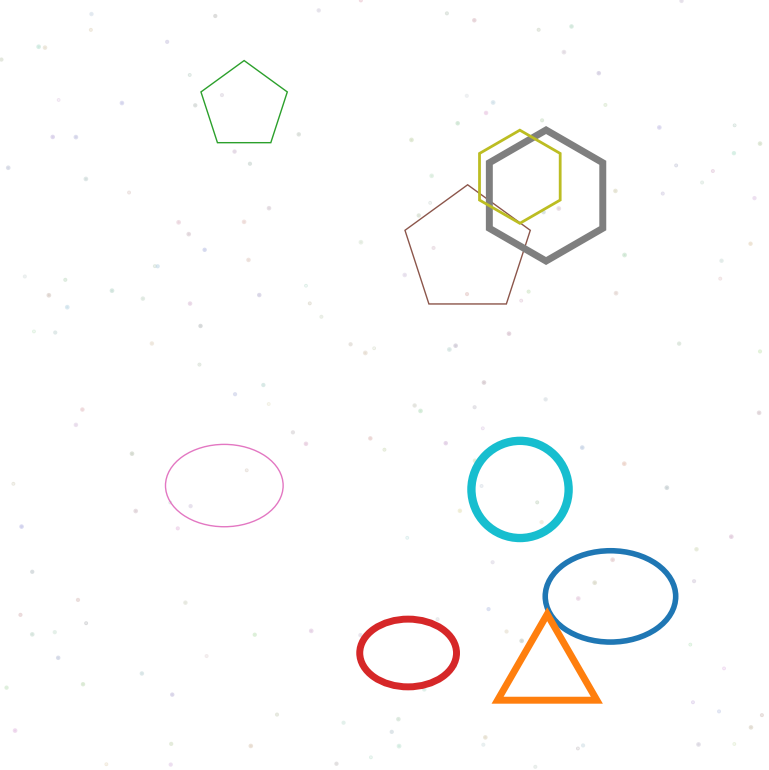[{"shape": "oval", "thickness": 2, "radius": 0.42, "center": [0.793, 0.225]}, {"shape": "triangle", "thickness": 2.5, "radius": 0.37, "center": [0.711, 0.128]}, {"shape": "pentagon", "thickness": 0.5, "radius": 0.29, "center": [0.317, 0.862]}, {"shape": "oval", "thickness": 2.5, "radius": 0.31, "center": [0.53, 0.152]}, {"shape": "pentagon", "thickness": 0.5, "radius": 0.43, "center": [0.607, 0.674]}, {"shape": "oval", "thickness": 0.5, "radius": 0.38, "center": [0.291, 0.369]}, {"shape": "hexagon", "thickness": 2.5, "radius": 0.43, "center": [0.709, 0.746]}, {"shape": "hexagon", "thickness": 1, "radius": 0.3, "center": [0.675, 0.77]}, {"shape": "circle", "thickness": 3, "radius": 0.32, "center": [0.675, 0.364]}]